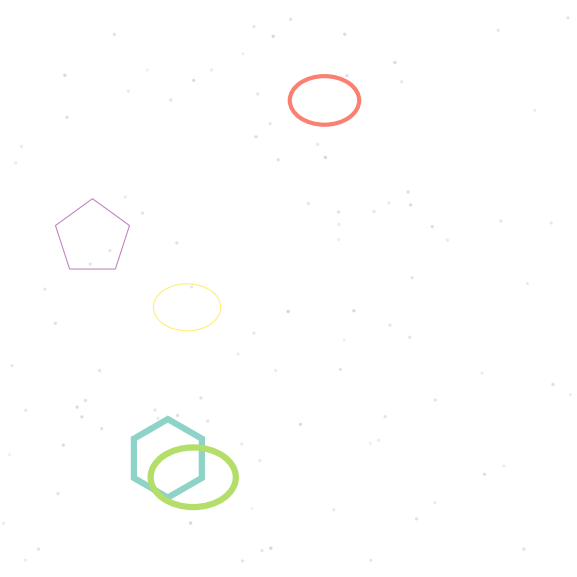[{"shape": "hexagon", "thickness": 3, "radius": 0.34, "center": [0.291, 0.206]}, {"shape": "oval", "thickness": 2, "radius": 0.3, "center": [0.562, 0.825]}, {"shape": "oval", "thickness": 3, "radius": 0.37, "center": [0.335, 0.173]}, {"shape": "pentagon", "thickness": 0.5, "radius": 0.34, "center": [0.16, 0.588]}, {"shape": "oval", "thickness": 0.5, "radius": 0.29, "center": [0.324, 0.467]}]